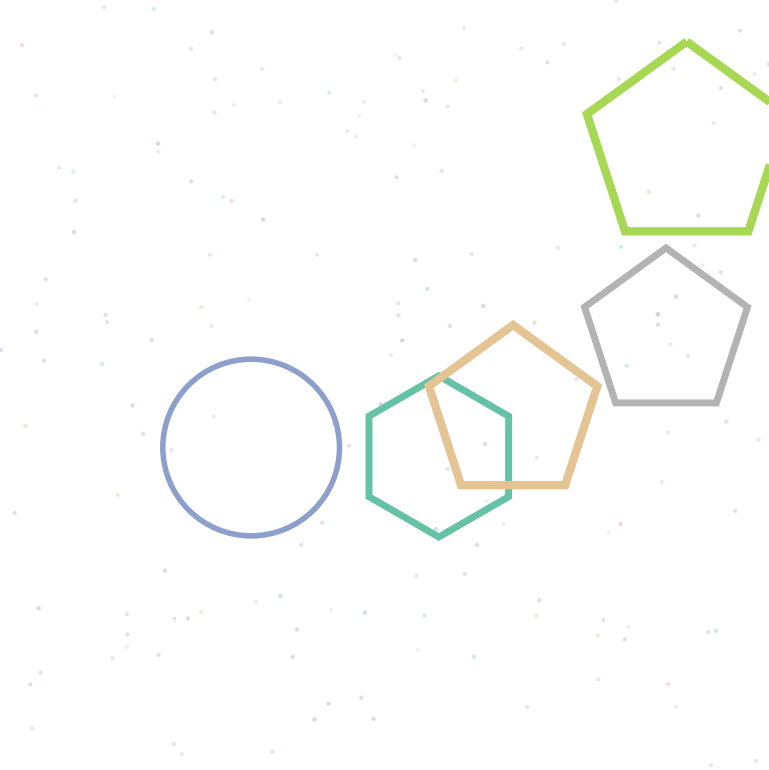[{"shape": "hexagon", "thickness": 2.5, "radius": 0.52, "center": [0.57, 0.407]}, {"shape": "circle", "thickness": 2, "radius": 0.57, "center": [0.326, 0.419]}, {"shape": "pentagon", "thickness": 3, "radius": 0.68, "center": [0.892, 0.81]}, {"shape": "pentagon", "thickness": 3, "radius": 0.57, "center": [0.666, 0.463]}, {"shape": "pentagon", "thickness": 2.5, "radius": 0.56, "center": [0.865, 0.567]}]